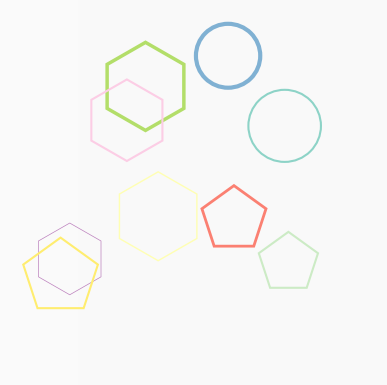[{"shape": "circle", "thickness": 1.5, "radius": 0.47, "center": [0.735, 0.673]}, {"shape": "hexagon", "thickness": 1, "radius": 0.58, "center": [0.408, 0.438]}, {"shape": "pentagon", "thickness": 2, "radius": 0.43, "center": [0.604, 0.431]}, {"shape": "circle", "thickness": 3, "radius": 0.41, "center": [0.589, 0.855]}, {"shape": "hexagon", "thickness": 2.5, "radius": 0.57, "center": [0.375, 0.776]}, {"shape": "hexagon", "thickness": 1.5, "radius": 0.53, "center": [0.327, 0.688]}, {"shape": "hexagon", "thickness": 0.5, "radius": 0.47, "center": [0.18, 0.328]}, {"shape": "pentagon", "thickness": 1.5, "radius": 0.4, "center": [0.744, 0.317]}, {"shape": "pentagon", "thickness": 1.5, "radius": 0.51, "center": [0.156, 0.281]}]